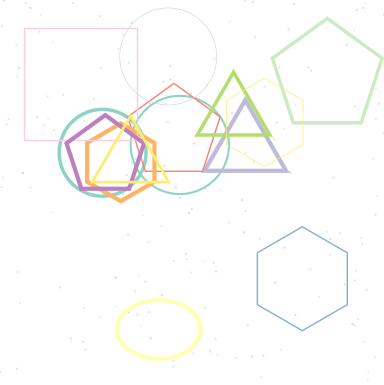[{"shape": "circle", "thickness": 2.5, "radius": 0.56, "center": [0.266, 0.603]}, {"shape": "circle", "thickness": 1.5, "radius": 0.64, "center": [0.467, 0.624]}, {"shape": "oval", "thickness": 3, "radius": 0.54, "center": [0.413, 0.144]}, {"shape": "triangle", "thickness": 3, "radius": 0.61, "center": [0.637, 0.618]}, {"shape": "pentagon", "thickness": 1, "radius": 0.63, "center": [0.452, 0.657]}, {"shape": "hexagon", "thickness": 1, "radius": 0.67, "center": [0.785, 0.276]}, {"shape": "hexagon", "thickness": 3, "radius": 0.5, "center": [0.314, 0.578]}, {"shape": "triangle", "thickness": 2.5, "radius": 0.54, "center": [0.607, 0.704]}, {"shape": "square", "thickness": 1, "radius": 0.73, "center": [0.209, 0.782]}, {"shape": "circle", "thickness": 0.5, "radius": 0.63, "center": [0.437, 0.853]}, {"shape": "pentagon", "thickness": 3, "radius": 0.53, "center": [0.273, 0.595]}, {"shape": "pentagon", "thickness": 2.5, "radius": 0.75, "center": [0.85, 0.802]}, {"shape": "triangle", "thickness": 2, "radius": 0.57, "center": [0.339, 0.584]}, {"shape": "hexagon", "thickness": 0.5, "radius": 0.57, "center": [0.688, 0.682]}]